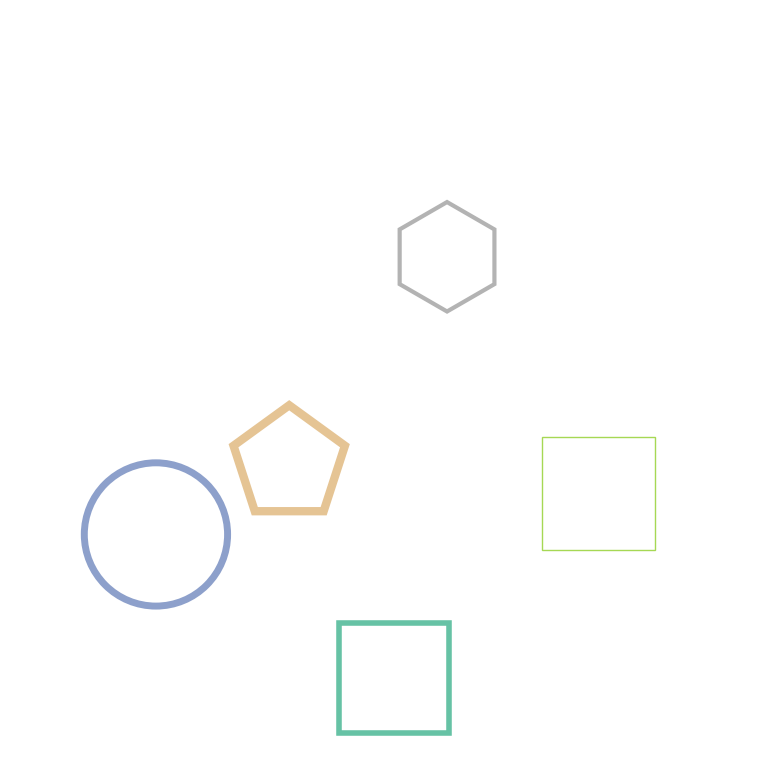[{"shape": "square", "thickness": 2, "radius": 0.36, "center": [0.512, 0.119]}, {"shape": "circle", "thickness": 2.5, "radius": 0.47, "center": [0.203, 0.306]}, {"shape": "square", "thickness": 0.5, "radius": 0.37, "center": [0.777, 0.359]}, {"shape": "pentagon", "thickness": 3, "radius": 0.38, "center": [0.376, 0.398]}, {"shape": "hexagon", "thickness": 1.5, "radius": 0.36, "center": [0.581, 0.667]}]